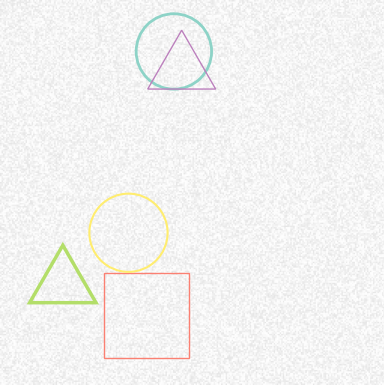[{"shape": "circle", "thickness": 2, "radius": 0.49, "center": [0.452, 0.866]}, {"shape": "square", "thickness": 1, "radius": 0.55, "center": [0.381, 0.18]}, {"shape": "triangle", "thickness": 2.5, "radius": 0.5, "center": [0.163, 0.264]}, {"shape": "triangle", "thickness": 1, "radius": 0.51, "center": [0.472, 0.82]}, {"shape": "circle", "thickness": 1.5, "radius": 0.51, "center": [0.334, 0.395]}]